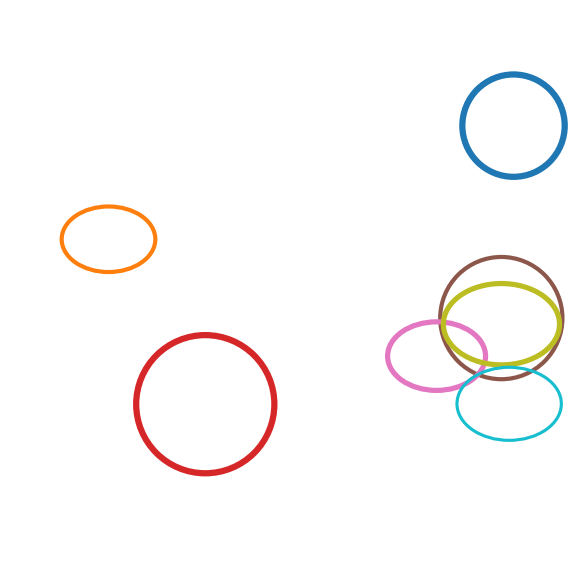[{"shape": "circle", "thickness": 3, "radius": 0.44, "center": [0.889, 0.782]}, {"shape": "oval", "thickness": 2, "radius": 0.41, "center": [0.188, 0.585]}, {"shape": "circle", "thickness": 3, "radius": 0.6, "center": [0.355, 0.299]}, {"shape": "circle", "thickness": 2, "radius": 0.53, "center": [0.868, 0.448]}, {"shape": "oval", "thickness": 2.5, "radius": 0.42, "center": [0.756, 0.382]}, {"shape": "oval", "thickness": 2.5, "radius": 0.5, "center": [0.868, 0.438]}, {"shape": "oval", "thickness": 1.5, "radius": 0.45, "center": [0.882, 0.3]}]